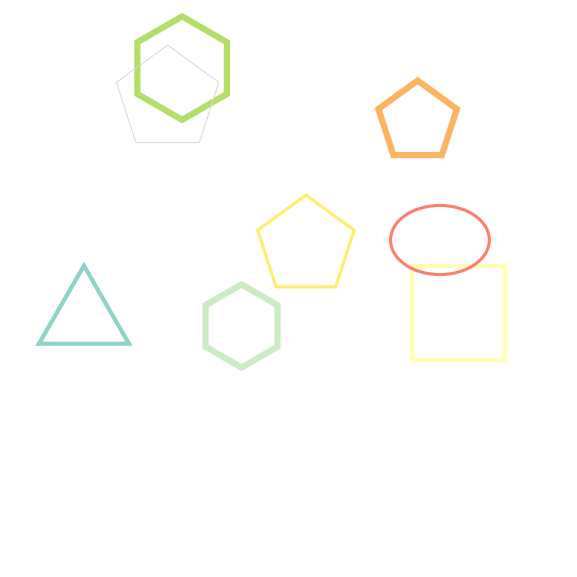[{"shape": "triangle", "thickness": 2, "radius": 0.45, "center": [0.145, 0.449]}, {"shape": "square", "thickness": 2, "radius": 0.41, "center": [0.794, 0.457]}, {"shape": "oval", "thickness": 1.5, "radius": 0.43, "center": [0.762, 0.584]}, {"shape": "pentagon", "thickness": 3, "radius": 0.36, "center": [0.723, 0.788]}, {"shape": "hexagon", "thickness": 3, "radius": 0.45, "center": [0.315, 0.881]}, {"shape": "pentagon", "thickness": 0.5, "radius": 0.47, "center": [0.29, 0.828]}, {"shape": "hexagon", "thickness": 3, "radius": 0.36, "center": [0.418, 0.435]}, {"shape": "pentagon", "thickness": 1.5, "radius": 0.44, "center": [0.53, 0.573]}]